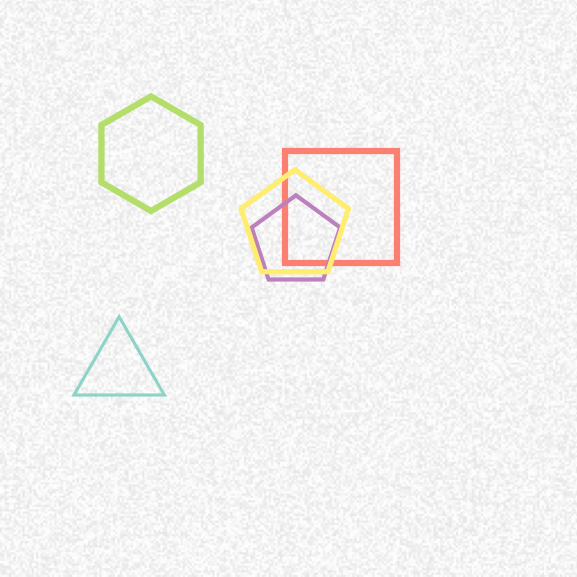[{"shape": "triangle", "thickness": 1.5, "radius": 0.45, "center": [0.206, 0.36]}, {"shape": "square", "thickness": 3, "radius": 0.49, "center": [0.59, 0.641]}, {"shape": "hexagon", "thickness": 3, "radius": 0.5, "center": [0.262, 0.733]}, {"shape": "pentagon", "thickness": 2, "radius": 0.4, "center": [0.512, 0.58]}, {"shape": "pentagon", "thickness": 2.5, "radius": 0.49, "center": [0.51, 0.608]}]